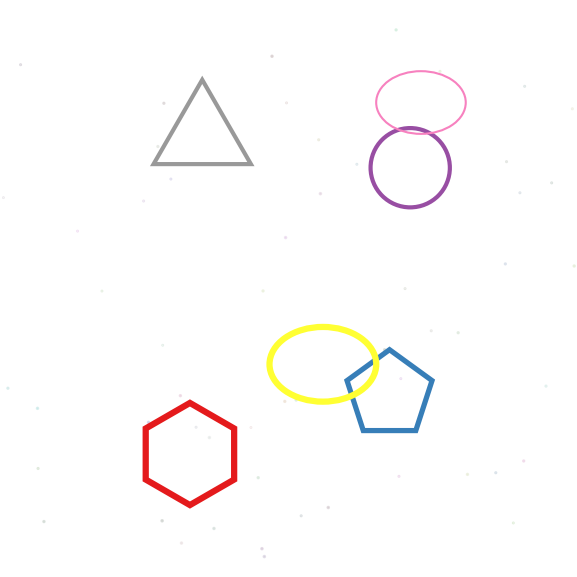[{"shape": "hexagon", "thickness": 3, "radius": 0.44, "center": [0.329, 0.213]}, {"shape": "pentagon", "thickness": 2.5, "radius": 0.39, "center": [0.675, 0.316]}, {"shape": "circle", "thickness": 2, "radius": 0.34, "center": [0.71, 0.709]}, {"shape": "oval", "thickness": 3, "radius": 0.46, "center": [0.559, 0.368]}, {"shape": "oval", "thickness": 1, "radius": 0.39, "center": [0.729, 0.822]}, {"shape": "triangle", "thickness": 2, "radius": 0.49, "center": [0.35, 0.764]}]